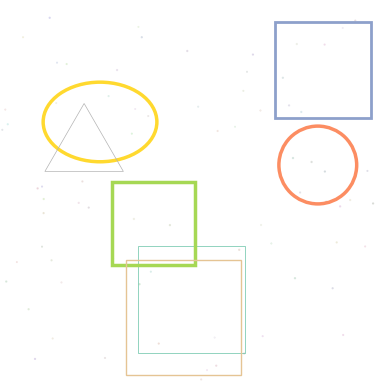[{"shape": "square", "thickness": 0.5, "radius": 0.69, "center": [0.497, 0.222]}, {"shape": "circle", "thickness": 2.5, "radius": 0.51, "center": [0.825, 0.571]}, {"shape": "square", "thickness": 2, "radius": 0.62, "center": [0.839, 0.818]}, {"shape": "square", "thickness": 2.5, "radius": 0.54, "center": [0.4, 0.419]}, {"shape": "oval", "thickness": 2.5, "radius": 0.74, "center": [0.26, 0.683]}, {"shape": "square", "thickness": 1, "radius": 0.75, "center": [0.477, 0.176]}, {"shape": "triangle", "thickness": 0.5, "radius": 0.59, "center": [0.219, 0.613]}]